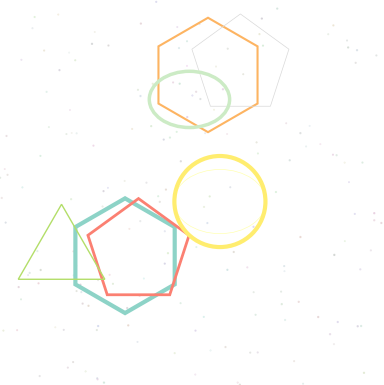[{"shape": "hexagon", "thickness": 3, "radius": 0.74, "center": [0.325, 0.336]}, {"shape": "oval", "thickness": 0.5, "radius": 0.6, "center": [0.571, 0.476]}, {"shape": "pentagon", "thickness": 2, "radius": 0.69, "center": [0.36, 0.346]}, {"shape": "hexagon", "thickness": 1.5, "radius": 0.74, "center": [0.54, 0.805]}, {"shape": "triangle", "thickness": 1, "radius": 0.65, "center": [0.16, 0.34]}, {"shape": "pentagon", "thickness": 0.5, "radius": 0.66, "center": [0.624, 0.831]}, {"shape": "oval", "thickness": 2.5, "radius": 0.52, "center": [0.492, 0.742]}, {"shape": "circle", "thickness": 3, "radius": 0.59, "center": [0.571, 0.477]}]